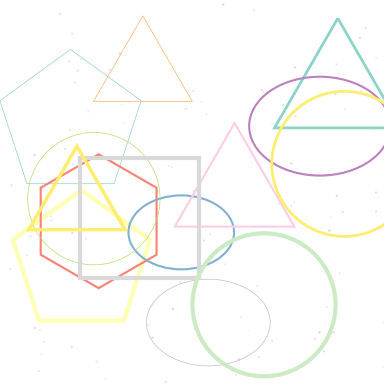[{"shape": "triangle", "thickness": 2, "radius": 0.95, "center": [0.877, 0.763]}, {"shape": "pentagon", "thickness": 0.5, "radius": 0.96, "center": [0.183, 0.679]}, {"shape": "pentagon", "thickness": 3, "radius": 0.94, "center": [0.211, 0.319]}, {"shape": "oval", "thickness": 0.5, "radius": 0.8, "center": [0.541, 0.162]}, {"shape": "hexagon", "thickness": 1.5, "radius": 0.87, "center": [0.256, 0.425]}, {"shape": "oval", "thickness": 1.5, "radius": 0.69, "center": [0.471, 0.396]}, {"shape": "triangle", "thickness": 0.5, "radius": 0.74, "center": [0.371, 0.81]}, {"shape": "circle", "thickness": 0.5, "radius": 0.86, "center": [0.244, 0.484]}, {"shape": "triangle", "thickness": 1.5, "radius": 0.9, "center": [0.609, 0.501]}, {"shape": "square", "thickness": 3, "radius": 0.78, "center": [0.362, 0.433]}, {"shape": "oval", "thickness": 1.5, "radius": 0.92, "center": [0.831, 0.672]}, {"shape": "circle", "thickness": 3, "radius": 0.93, "center": [0.686, 0.208]}, {"shape": "circle", "thickness": 2, "radius": 0.94, "center": [0.895, 0.574]}, {"shape": "triangle", "thickness": 2.5, "radius": 0.72, "center": [0.2, 0.476]}]